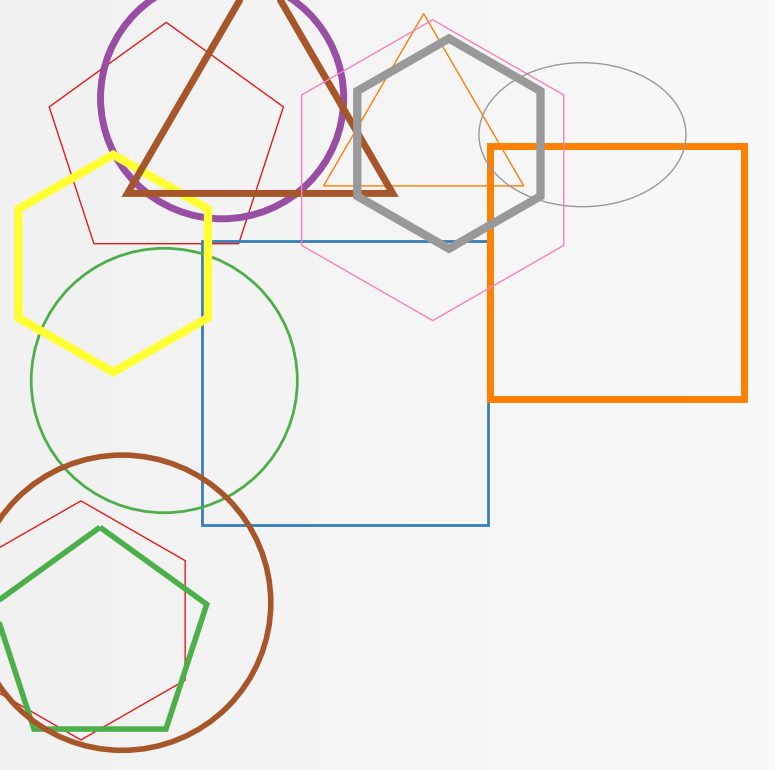[{"shape": "hexagon", "thickness": 0.5, "radius": 0.78, "center": [0.104, 0.194]}, {"shape": "pentagon", "thickness": 0.5, "radius": 0.79, "center": [0.215, 0.812]}, {"shape": "square", "thickness": 1, "radius": 0.92, "center": [0.445, 0.503]}, {"shape": "pentagon", "thickness": 2, "radius": 0.72, "center": [0.129, 0.17]}, {"shape": "circle", "thickness": 1, "radius": 0.86, "center": [0.212, 0.506]}, {"shape": "circle", "thickness": 2.5, "radius": 0.78, "center": [0.287, 0.873]}, {"shape": "square", "thickness": 2.5, "radius": 0.82, "center": [0.796, 0.647]}, {"shape": "triangle", "thickness": 0.5, "radius": 0.75, "center": [0.547, 0.833]}, {"shape": "hexagon", "thickness": 3, "radius": 0.71, "center": [0.146, 0.658]}, {"shape": "triangle", "thickness": 2.5, "radius": 0.99, "center": [0.336, 0.848]}, {"shape": "circle", "thickness": 2, "radius": 0.96, "center": [0.158, 0.217]}, {"shape": "hexagon", "thickness": 0.5, "radius": 0.98, "center": [0.558, 0.779]}, {"shape": "oval", "thickness": 0.5, "radius": 0.67, "center": [0.752, 0.825]}, {"shape": "hexagon", "thickness": 3, "radius": 0.68, "center": [0.579, 0.813]}]